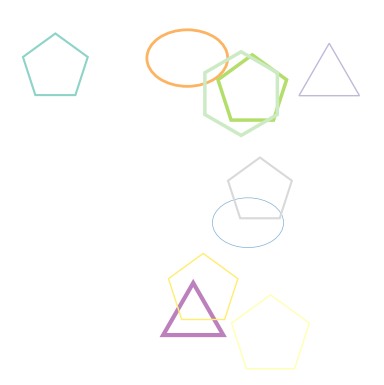[{"shape": "pentagon", "thickness": 1.5, "radius": 0.44, "center": [0.144, 0.825]}, {"shape": "pentagon", "thickness": 1, "radius": 0.53, "center": [0.703, 0.128]}, {"shape": "triangle", "thickness": 1, "radius": 0.45, "center": [0.855, 0.797]}, {"shape": "oval", "thickness": 0.5, "radius": 0.46, "center": [0.644, 0.422]}, {"shape": "oval", "thickness": 2, "radius": 0.52, "center": [0.486, 0.849]}, {"shape": "pentagon", "thickness": 2.5, "radius": 0.47, "center": [0.655, 0.764]}, {"shape": "pentagon", "thickness": 1.5, "radius": 0.44, "center": [0.675, 0.504]}, {"shape": "triangle", "thickness": 3, "radius": 0.45, "center": [0.502, 0.175]}, {"shape": "hexagon", "thickness": 2.5, "radius": 0.54, "center": [0.626, 0.757]}, {"shape": "pentagon", "thickness": 1, "radius": 0.47, "center": [0.528, 0.247]}]